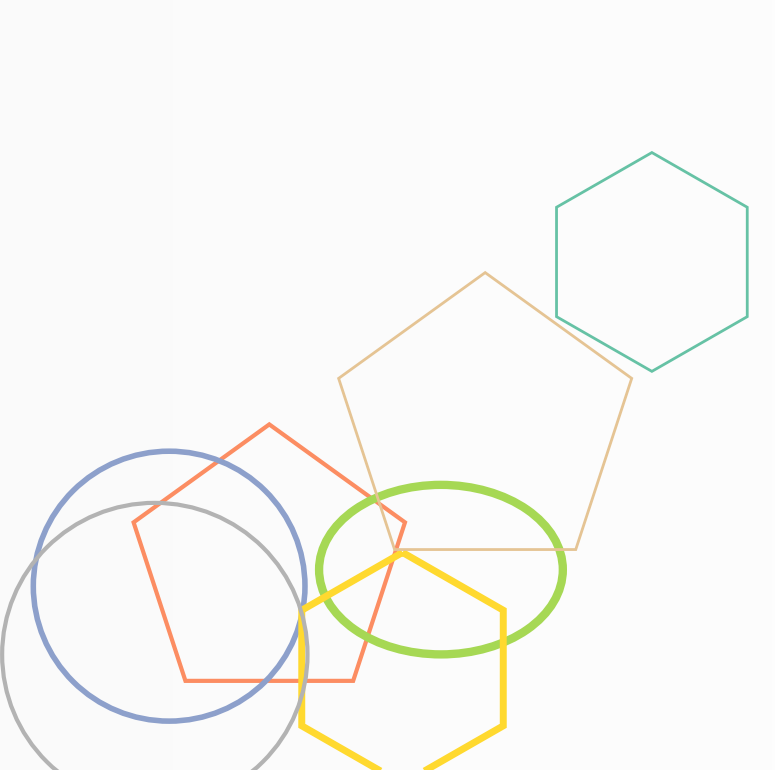[{"shape": "hexagon", "thickness": 1, "radius": 0.71, "center": [0.841, 0.66]}, {"shape": "pentagon", "thickness": 1.5, "radius": 0.92, "center": [0.347, 0.265]}, {"shape": "circle", "thickness": 2, "radius": 0.88, "center": [0.218, 0.239]}, {"shape": "oval", "thickness": 3, "radius": 0.79, "center": [0.569, 0.26]}, {"shape": "hexagon", "thickness": 2.5, "radius": 0.75, "center": [0.519, 0.132]}, {"shape": "pentagon", "thickness": 1, "radius": 0.99, "center": [0.626, 0.447]}, {"shape": "circle", "thickness": 1.5, "radius": 0.99, "center": [0.2, 0.15]}]